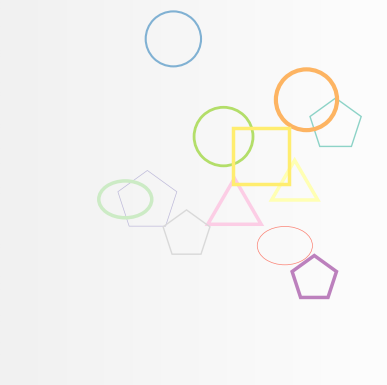[{"shape": "pentagon", "thickness": 1, "radius": 0.35, "center": [0.866, 0.676]}, {"shape": "triangle", "thickness": 2.5, "radius": 0.34, "center": [0.76, 0.515]}, {"shape": "pentagon", "thickness": 0.5, "radius": 0.4, "center": [0.38, 0.477]}, {"shape": "oval", "thickness": 0.5, "radius": 0.36, "center": [0.735, 0.362]}, {"shape": "circle", "thickness": 1.5, "radius": 0.36, "center": [0.447, 0.899]}, {"shape": "circle", "thickness": 3, "radius": 0.39, "center": [0.791, 0.741]}, {"shape": "circle", "thickness": 2, "radius": 0.38, "center": [0.577, 0.645]}, {"shape": "triangle", "thickness": 2.5, "radius": 0.4, "center": [0.605, 0.457]}, {"shape": "pentagon", "thickness": 1, "radius": 0.32, "center": [0.481, 0.391]}, {"shape": "pentagon", "thickness": 2.5, "radius": 0.3, "center": [0.811, 0.276]}, {"shape": "oval", "thickness": 2.5, "radius": 0.34, "center": [0.323, 0.482]}, {"shape": "square", "thickness": 2.5, "radius": 0.36, "center": [0.673, 0.595]}]